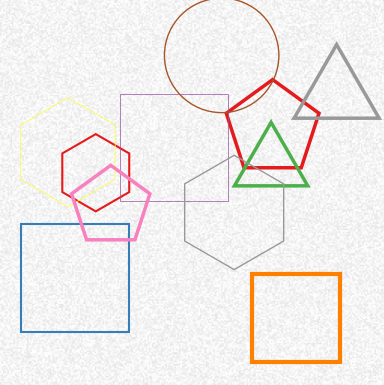[{"shape": "pentagon", "thickness": 2.5, "radius": 0.63, "center": [0.708, 0.667]}, {"shape": "hexagon", "thickness": 1.5, "radius": 0.5, "center": [0.249, 0.551]}, {"shape": "square", "thickness": 1.5, "radius": 0.71, "center": [0.195, 0.278]}, {"shape": "triangle", "thickness": 2.5, "radius": 0.55, "center": [0.704, 0.572]}, {"shape": "square", "thickness": 0.5, "radius": 0.7, "center": [0.452, 0.617]}, {"shape": "square", "thickness": 3, "radius": 0.57, "center": [0.768, 0.174]}, {"shape": "hexagon", "thickness": 0.5, "radius": 0.71, "center": [0.176, 0.605]}, {"shape": "circle", "thickness": 1, "radius": 0.74, "center": [0.576, 0.856]}, {"shape": "pentagon", "thickness": 2.5, "radius": 0.53, "center": [0.288, 0.464]}, {"shape": "hexagon", "thickness": 1, "radius": 0.74, "center": [0.608, 0.448]}, {"shape": "triangle", "thickness": 2.5, "radius": 0.64, "center": [0.874, 0.757]}]